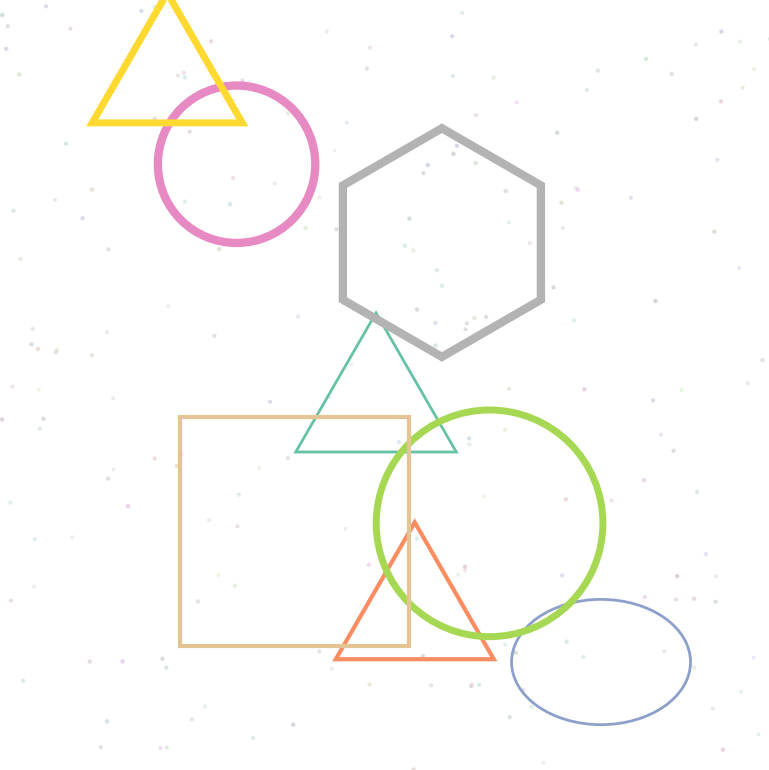[{"shape": "triangle", "thickness": 1, "radius": 0.6, "center": [0.488, 0.473]}, {"shape": "triangle", "thickness": 1.5, "radius": 0.59, "center": [0.539, 0.203]}, {"shape": "oval", "thickness": 1, "radius": 0.58, "center": [0.781, 0.14]}, {"shape": "circle", "thickness": 3, "radius": 0.51, "center": [0.307, 0.787]}, {"shape": "circle", "thickness": 2.5, "radius": 0.74, "center": [0.636, 0.32]}, {"shape": "triangle", "thickness": 2.5, "radius": 0.56, "center": [0.217, 0.897]}, {"shape": "square", "thickness": 1.5, "radius": 0.74, "center": [0.383, 0.309]}, {"shape": "hexagon", "thickness": 3, "radius": 0.74, "center": [0.574, 0.685]}]